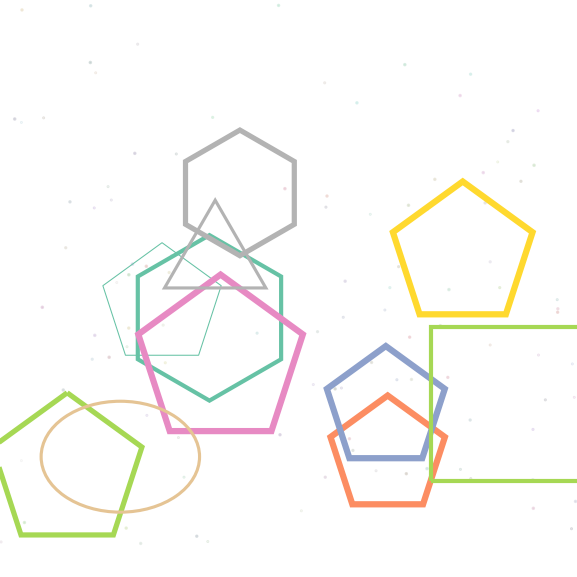[{"shape": "hexagon", "thickness": 2, "radius": 0.72, "center": [0.363, 0.449]}, {"shape": "pentagon", "thickness": 0.5, "radius": 0.54, "center": [0.281, 0.471]}, {"shape": "pentagon", "thickness": 3, "radius": 0.52, "center": [0.671, 0.21]}, {"shape": "pentagon", "thickness": 3, "radius": 0.54, "center": [0.668, 0.293]}, {"shape": "pentagon", "thickness": 3, "radius": 0.75, "center": [0.382, 0.374]}, {"shape": "pentagon", "thickness": 2.5, "radius": 0.68, "center": [0.116, 0.183]}, {"shape": "square", "thickness": 2, "radius": 0.67, "center": [0.879, 0.299]}, {"shape": "pentagon", "thickness": 3, "radius": 0.64, "center": [0.801, 0.558]}, {"shape": "oval", "thickness": 1.5, "radius": 0.69, "center": [0.208, 0.208]}, {"shape": "triangle", "thickness": 1.5, "radius": 0.51, "center": [0.373, 0.551]}, {"shape": "hexagon", "thickness": 2.5, "radius": 0.54, "center": [0.415, 0.665]}]